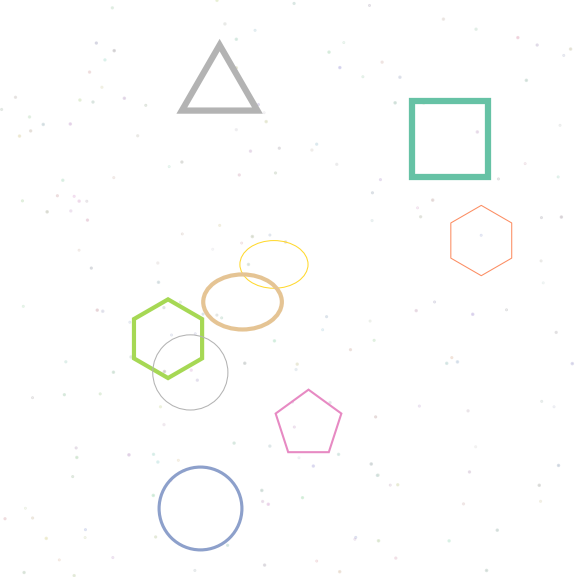[{"shape": "square", "thickness": 3, "radius": 0.33, "center": [0.779, 0.758]}, {"shape": "hexagon", "thickness": 0.5, "radius": 0.3, "center": [0.833, 0.583]}, {"shape": "circle", "thickness": 1.5, "radius": 0.36, "center": [0.347, 0.119]}, {"shape": "pentagon", "thickness": 1, "radius": 0.3, "center": [0.534, 0.265]}, {"shape": "hexagon", "thickness": 2, "radius": 0.34, "center": [0.291, 0.413]}, {"shape": "oval", "thickness": 0.5, "radius": 0.3, "center": [0.474, 0.541]}, {"shape": "oval", "thickness": 2, "radius": 0.34, "center": [0.42, 0.476]}, {"shape": "circle", "thickness": 0.5, "radius": 0.33, "center": [0.33, 0.354]}, {"shape": "triangle", "thickness": 3, "radius": 0.38, "center": [0.38, 0.845]}]